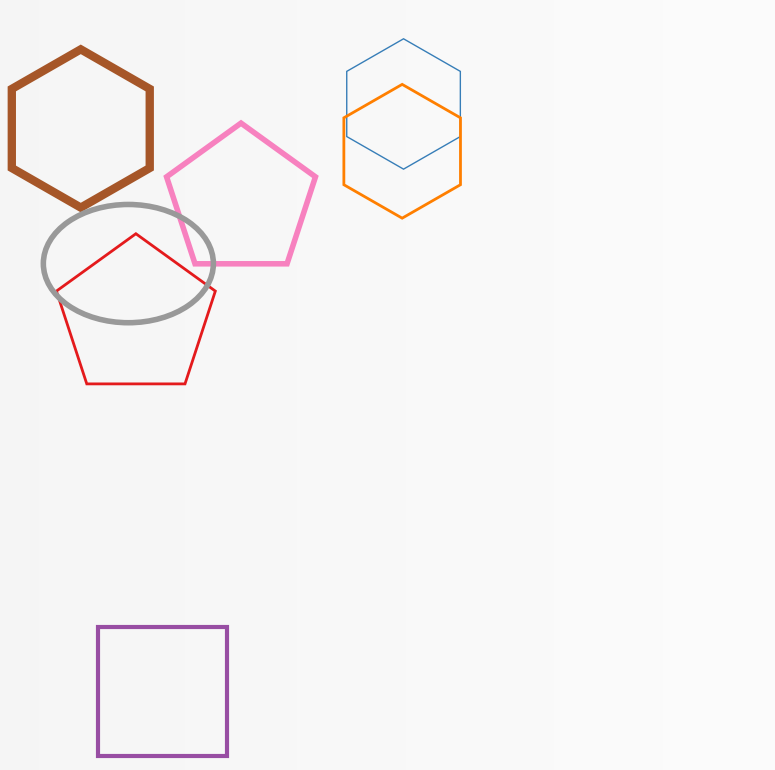[{"shape": "pentagon", "thickness": 1, "radius": 0.54, "center": [0.175, 0.589]}, {"shape": "hexagon", "thickness": 0.5, "radius": 0.42, "center": [0.521, 0.865]}, {"shape": "square", "thickness": 1.5, "radius": 0.42, "center": [0.209, 0.102]}, {"shape": "hexagon", "thickness": 1, "radius": 0.43, "center": [0.519, 0.804]}, {"shape": "hexagon", "thickness": 3, "radius": 0.51, "center": [0.104, 0.833]}, {"shape": "pentagon", "thickness": 2, "radius": 0.5, "center": [0.311, 0.739]}, {"shape": "oval", "thickness": 2, "radius": 0.55, "center": [0.166, 0.658]}]